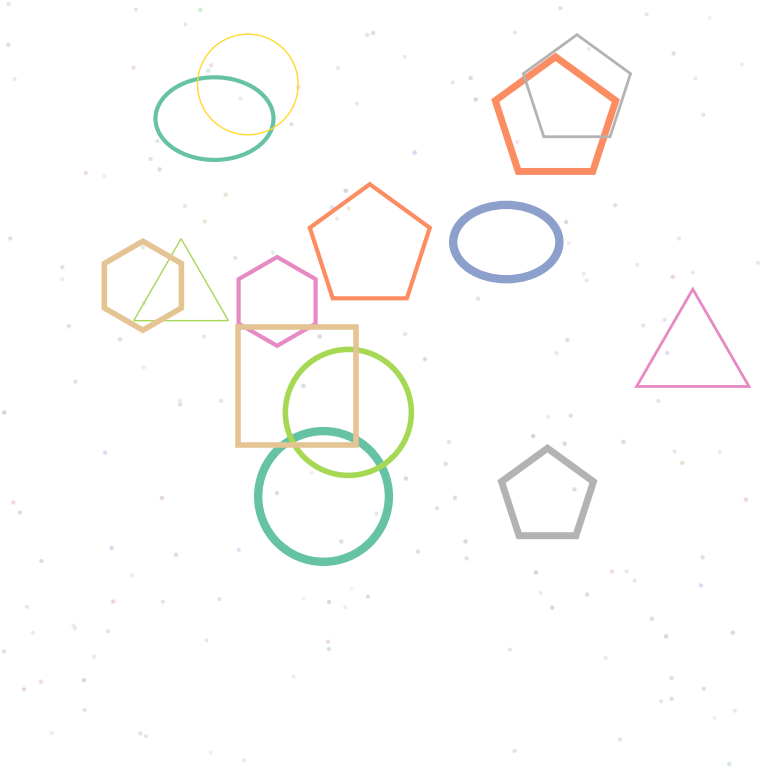[{"shape": "oval", "thickness": 1.5, "radius": 0.38, "center": [0.279, 0.846]}, {"shape": "circle", "thickness": 3, "radius": 0.42, "center": [0.42, 0.355]}, {"shape": "pentagon", "thickness": 2.5, "radius": 0.41, "center": [0.721, 0.844]}, {"shape": "pentagon", "thickness": 1.5, "radius": 0.41, "center": [0.48, 0.679]}, {"shape": "oval", "thickness": 3, "radius": 0.34, "center": [0.658, 0.686]}, {"shape": "hexagon", "thickness": 1.5, "radius": 0.29, "center": [0.36, 0.609]}, {"shape": "triangle", "thickness": 1, "radius": 0.42, "center": [0.9, 0.54]}, {"shape": "triangle", "thickness": 0.5, "radius": 0.35, "center": [0.235, 0.619]}, {"shape": "circle", "thickness": 2, "radius": 0.41, "center": [0.452, 0.464]}, {"shape": "circle", "thickness": 0.5, "radius": 0.33, "center": [0.322, 0.89]}, {"shape": "square", "thickness": 2, "radius": 0.38, "center": [0.385, 0.499]}, {"shape": "hexagon", "thickness": 2, "radius": 0.29, "center": [0.186, 0.629]}, {"shape": "pentagon", "thickness": 1, "radius": 0.37, "center": [0.749, 0.882]}, {"shape": "pentagon", "thickness": 2.5, "radius": 0.31, "center": [0.711, 0.355]}]